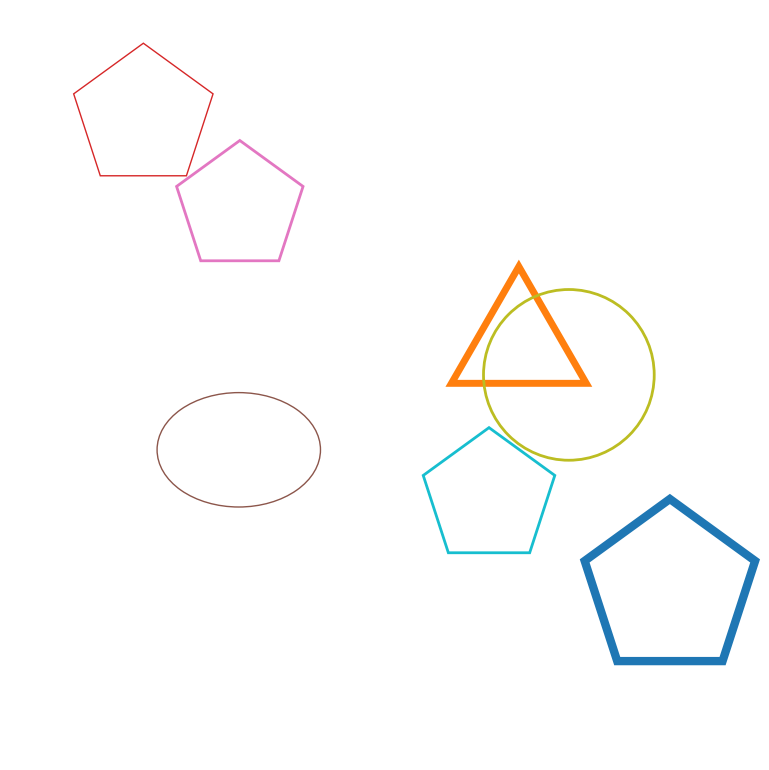[{"shape": "pentagon", "thickness": 3, "radius": 0.58, "center": [0.87, 0.236]}, {"shape": "triangle", "thickness": 2.5, "radius": 0.51, "center": [0.674, 0.553]}, {"shape": "pentagon", "thickness": 0.5, "radius": 0.48, "center": [0.186, 0.849]}, {"shape": "oval", "thickness": 0.5, "radius": 0.53, "center": [0.31, 0.416]}, {"shape": "pentagon", "thickness": 1, "radius": 0.43, "center": [0.311, 0.731]}, {"shape": "circle", "thickness": 1, "radius": 0.55, "center": [0.739, 0.513]}, {"shape": "pentagon", "thickness": 1, "radius": 0.45, "center": [0.635, 0.355]}]